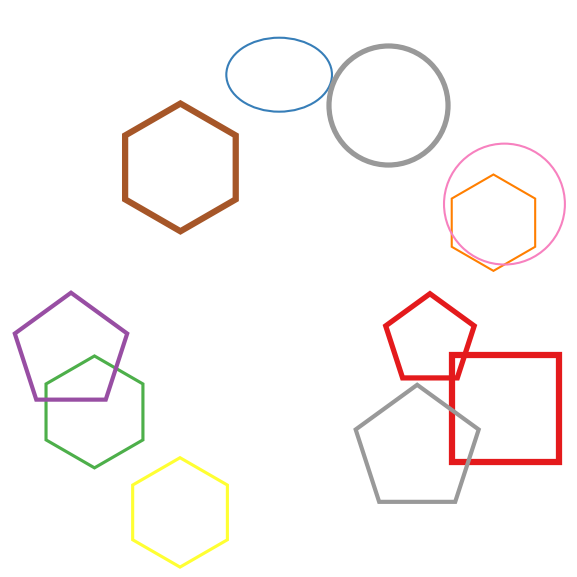[{"shape": "pentagon", "thickness": 2.5, "radius": 0.4, "center": [0.745, 0.41]}, {"shape": "square", "thickness": 3, "radius": 0.46, "center": [0.875, 0.292]}, {"shape": "oval", "thickness": 1, "radius": 0.46, "center": [0.483, 0.87]}, {"shape": "hexagon", "thickness": 1.5, "radius": 0.48, "center": [0.164, 0.286]}, {"shape": "pentagon", "thickness": 2, "radius": 0.51, "center": [0.123, 0.39]}, {"shape": "hexagon", "thickness": 1, "radius": 0.42, "center": [0.854, 0.614]}, {"shape": "hexagon", "thickness": 1.5, "radius": 0.47, "center": [0.312, 0.112]}, {"shape": "hexagon", "thickness": 3, "radius": 0.55, "center": [0.312, 0.709]}, {"shape": "circle", "thickness": 1, "radius": 0.52, "center": [0.874, 0.646]}, {"shape": "pentagon", "thickness": 2, "radius": 0.56, "center": [0.722, 0.221]}, {"shape": "circle", "thickness": 2.5, "radius": 0.52, "center": [0.673, 0.816]}]